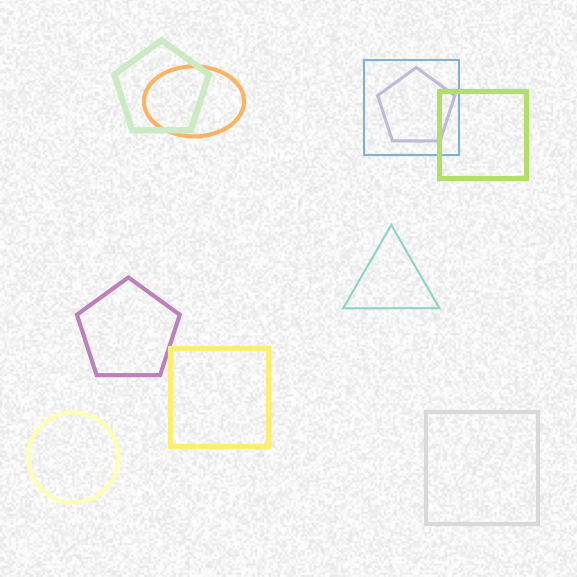[{"shape": "triangle", "thickness": 1, "radius": 0.48, "center": [0.678, 0.513]}, {"shape": "circle", "thickness": 2, "radius": 0.39, "center": [0.127, 0.207]}, {"shape": "pentagon", "thickness": 1.5, "radius": 0.35, "center": [0.721, 0.812]}, {"shape": "square", "thickness": 1, "radius": 0.41, "center": [0.712, 0.813]}, {"shape": "oval", "thickness": 2, "radius": 0.43, "center": [0.336, 0.824]}, {"shape": "square", "thickness": 2.5, "radius": 0.38, "center": [0.835, 0.766]}, {"shape": "square", "thickness": 2, "radius": 0.48, "center": [0.835, 0.189]}, {"shape": "pentagon", "thickness": 2, "radius": 0.47, "center": [0.222, 0.425]}, {"shape": "pentagon", "thickness": 3, "radius": 0.43, "center": [0.28, 0.843]}, {"shape": "square", "thickness": 2.5, "radius": 0.42, "center": [0.379, 0.312]}]